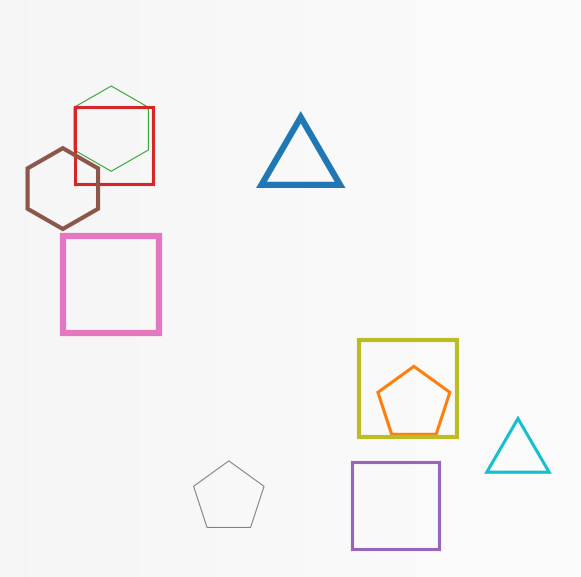[{"shape": "triangle", "thickness": 3, "radius": 0.39, "center": [0.517, 0.718]}, {"shape": "pentagon", "thickness": 1.5, "radius": 0.33, "center": [0.712, 0.3]}, {"shape": "hexagon", "thickness": 0.5, "radius": 0.37, "center": [0.191, 0.776]}, {"shape": "square", "thickness": 1.5, "radius": 0.34, "center": [0.197, 0.747]}, {"shape": "square", "thickness": 1.5, "radius": 0.37, "center": [0.68, 0.124]}, {"shape": "hexagon", "thickness": 2, "radius": 0.35, "center": [0.108, 0.673]}, {"shape": "square", "thickness": 3, "radius": 0.42, "center": [0.191, 0.507]}, {"shape": "pentagon", "thickness": 0.5, "radius": 0.32, "center": [0.394, 0.137]}, {"shape": "square", "thickness": 2, "radius": 0.42, "center": [0.702, 0.326]}, {"shape": "triangle", "thickness": 1.5, "radius": 0.31, "center": [0.891, 0.212]}]